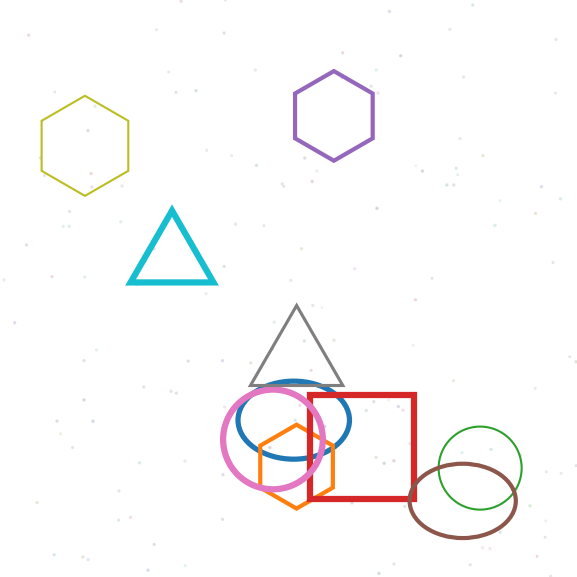[{"shape": "oval", "thickness": 2.5, "radius": 0.48, "center": [0.509, 0.272]}, {"shape": "hexagon", "thickness": 2, "radius": 0.36, "center": [0.514, 0.191]}, {"shape": "circle", "thickness": 1, "radius": 0.36, "center": [0.831, 0.189]}, {"shape": "square", "thickness": 3, "radius": 0.45, "center": [0.627, 0.226]}, {"shape": "hexagon", "thickness": 2, "radius": 0.39, "center": [0.578, 0.798]}, {"shape": "oval", "thickness": 2, "radius": 0.46, "center": [0.801, 0.132]}, {"shape": "circle", "thickness": 3, "radius": 0.43, "center": [0.473, 0.238]}, {"shape": "triangle", "thickness": 1.5, "radius": 0.46, "center": [0.514, 0.378]}, {"shape": "hexagon", "thickness": 1, "radius": 0.43, "center": [0.147, 0.747]}, {"shape": "triangle", "thickness": 3, "radius": 0.41, "center": [0.298, 0.552]}]